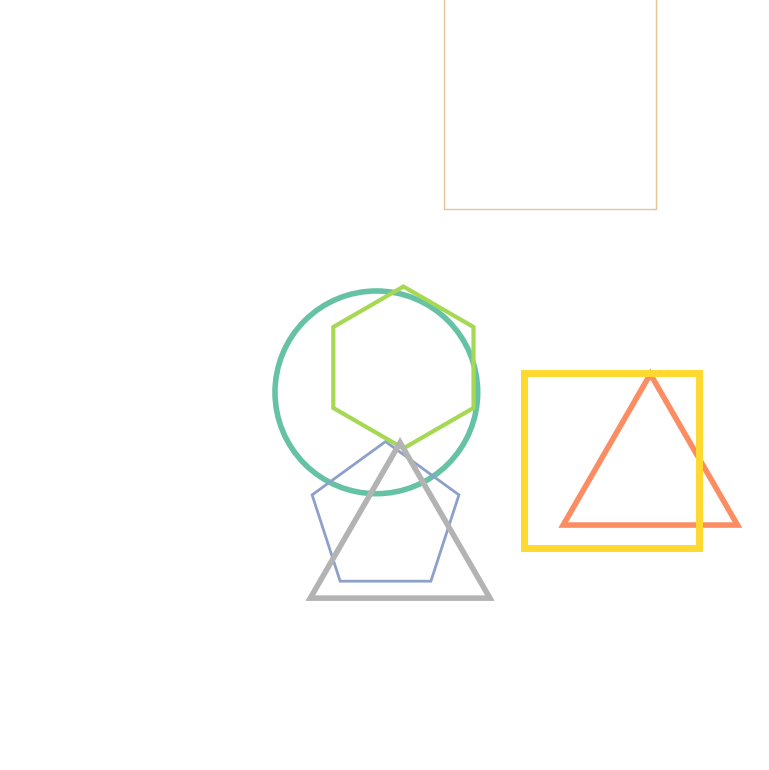[{"shape": "circle", "thickness": 2, "radius": 0.66, "center": [0.489, 0.49]}, {"shape": "triangle", "thickness": 2, "radius": 0.65, "center": [0.845, 0.383]}, {"shape": "pentagon", "thickness": 1, "radius": 0.5, "center": [0.501, 0.326]}, {"shape": "hexagon", "thickness": 1.5, "radius": 0.53, "center": [0.524, 0.523]}, {"shape": "square", "thickness": 2.5, "radius": 0.57, "center": [0.794, 0.402]}, {"shape": "square", "thickness": 0.5, "radius": 0.69, "center": [0.714, 0.867]}, {"shape": "triangle", "thickness": 2, "radius": 0.67, "center": [0.52, 0.291]}]